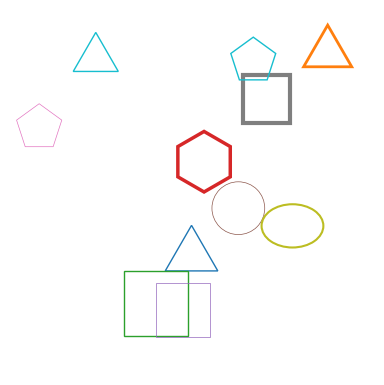[{"shape": "triangle", "thickness": 1, "radius": 0.39, "center": [0.497, 0.336]}, {"shape": "triangle", "thickness": 2, "radius": 0.36, "center": [0.851, 0.863]}, {"shape": "square", "thickness": 1, "radius": 0.42, "center": [0.405, 0.211]}, {"shape": "hexagon", "thickness": 2.5, "radius": 0.39, "center": [0.53, 0.58]}, {"shape": "square", "thickness": 0.5, "radius": 0.35, "center": [0.475, 0.195]}, {"shape": "circle", "thickness": 0.5, "radius": 0.34, "center": [0.619, 0.459]}, {"shape": "pentagon", "thickness": 0.5, "radius": 0.31, "center": [0.102, 0.669]}, {"shape": "square", "thickness": 3, "radius": 0.31, "center": [0.691, 0.743]}, {"shape": "oval", "thickness": 1.5, "radius": 0.4, "center": [0.76, 0.413]}, {"shape": "pentagon", "thickness": 1, "radius": 0.31, "center": [0.658, 0.842]}, {"shape": "triangle", "thickness": 1, "radius": 0.34, "center": [0.249, 0.848]}]